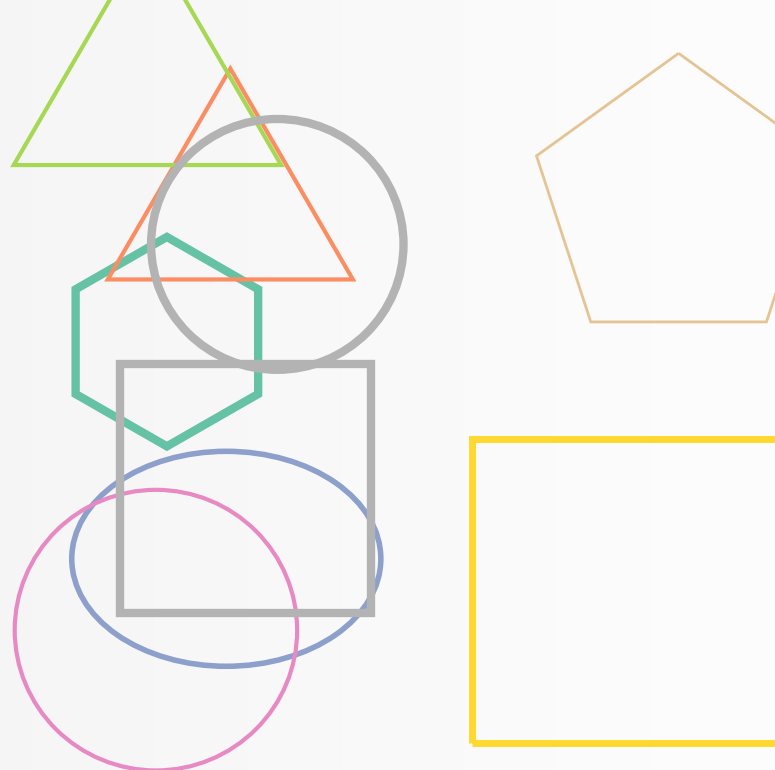[{"shape": "hexagon", "thickness": 3, "radius": 0.68, "center": [0.215, 0.556]}, {"shape": "triangle", "thickness": 1.5, "radius": 0.91, "center": [0.297, 0.728]}, {"shape": "oval", "thickness": 2, "radius": 1.0, "center": [0.292, 0.274]}, {"shape": "circle", "thickness": 1.5, "radius": 0.91, "center": [0.201, 0.182]}, {"shape": "triangle", "thickness": 1.5, "radius": 1.0, "center": [0.19, 0.885]}, {"shape": "square", "thickness": 2.5, "radius": 0.99, "center": [0.806, 0.232]}, {"shape": "pentagon", "thickness": 1, "radius": 0.96, "center": [0.876, 0.738]}, {"shape": "circle", "thickness": 3, "radius": 0.81, "center": [0.358, 0.683]}, {"shape": "square", "thickness": 3, "radius": 0.81, "center": [0.317, 0.366]}]